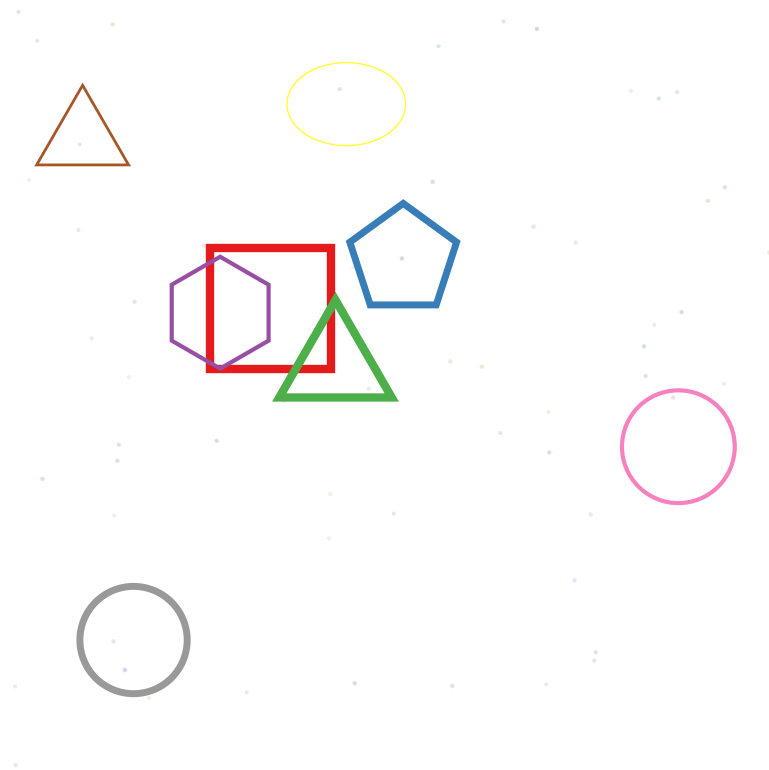[{"shape": "square", "thickness": 3, "radius": 0.39, "center": [0.351, 0.599]}, {"shape": "pentagon", "thickness": 2.5, "radius": 0.36, "center": [0.524, 0.663]}, {"shape": "triangle", "thickness": 3, "radius": 0.42, "center": [0.436, 0.526]}, {"shape": "hexagon", "thickness": 1.5, "radius": 0.36, "center": [0.286, 0.594]}, {"shape": "oval", "thickness": 0.5, "radius": 0.38, "center": [0.45, 0.865]}, {"shape": "triangle", "thickness": 1, "radius": 0.34, "center": [0.107, 0.82]}, {"shape": "circle", "thickness": 1.5, "radius": 0.37, "center": [0.881, 0.42]}, {"shape": "circle", "thickness": 2.5, "radius": 0.35, "center": [0.173, 0.169]}]